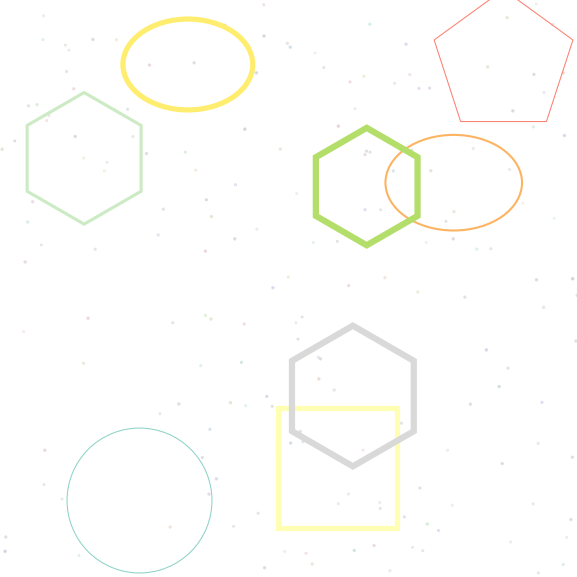[{"shape": "circle", "thickness": 0.5, "radius": 0.63, "center": [0.242, 0.132]}, {"shape": "square", "thickness": 2.5, "radius": 0.52, "center": [0.584, 0.189]}, {"shape": "pentagon", "thickness": 0.5, "radius": 0.63, "center": [0.872, 0.891]}, {"shape": "oval", "thickness": 1, "radius": 0.59, "center": [0.786, 0.683]}, {"shape": "hexagon", "thickness": 3, "radius": 0.51, "center": [0.635, 0.676]}, {"shape": "hexagon", "thickness": 3, "radius": 0.61, "center": [0.611, 0.313]}, {"shape": "hexagon", "thickness": 1.5, "radius": 0.57, "center": [0.146, 0.725]}, {"shape": "oval", "thickness": 2.5, "radius": 0.56, "center": [0.325, 0.887]}]